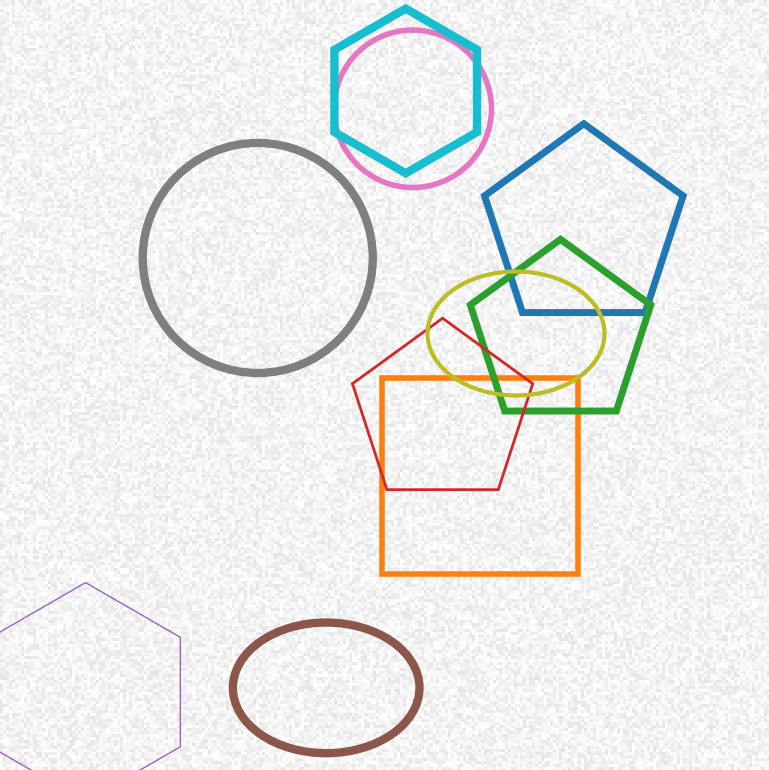[{"shape": "pentagon", "thickness": 2.5, "radius": 0.68, "center": [0.758, 0.704]}, {"shape": "square", "thickness": 2, "radius": 0.64, "center": [0.624, 0.382]}, {"shape": "pentagon", "thickness": 2.5, "radius": 0.62, "center": [0.728, 0.566]}, {"shape": "pentagon", "thickness": 1, "radius": 0.62, "center": [0.575, 0.464]}, {"shape": "hexagon", "thickness": 0.5, "radius": 0.71, "center": [0.111, 0.101]}, {"shape": "oval", "thickness": 3, "radius": 0.61, "center": [0.424, 0.107]}, {"shape": "circle", "thickness": 2, "radius": 0.51, "center": [0.536, 0.859]}, {"shape": "circle", "thickness": 3, "radius": 0.75, "center": [0.335, 0.665]}, {"shape": "oval", "thickness": 1.5, "radius": 0.57, "center": [0.67, 0.567]}, {"shape": "hexagon", "thickness": 3, "radius": 0.53, "center": [0.527, 0.882]}]